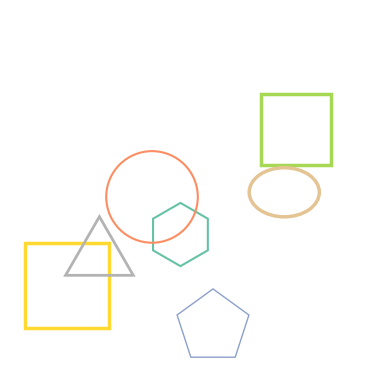[{"shape": "hexagon", "thickness": 1.5, "radius": 0.41, "center": [0.469, 0.391]}, {"shape": "circle", "thickness": 1.5, "radius": 0.59, "center": [0.395, 0.488]}, {"shape": "pentagon", "thickness": 1, "radius": 0.49, "center": [0.553, 0.152]}, {"shape": "square", "thickness": 2.5, "radius": 0.46, "center": [0.768, 0.663]}, {"shape": "square", "thickness": 2.5, "radius": 0.55, "center": [0.174, 0.258]}, {"shape": "oval", "thickness": 2.5, "radius": 0.46, "center": [0.738, 0.501]}, {"shape": "triangle", "thickness": 2, "radius": 0.51, "center": [0.258, 0.336]}]